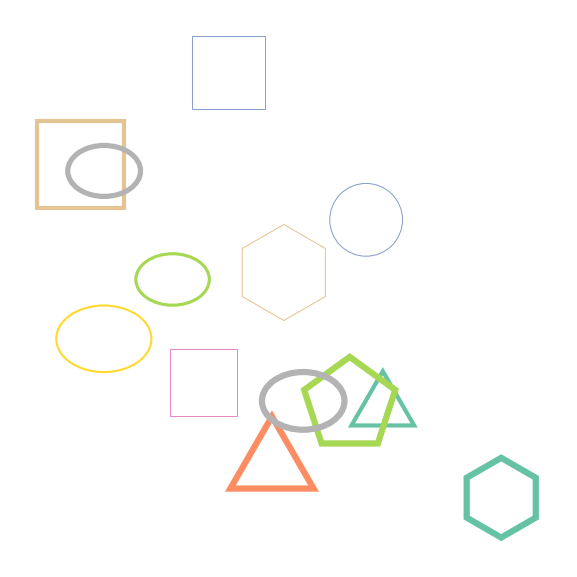[{"shape": "triangle", "thickness": 2, "radius": 0.31, "center": [0.663, 0.294]}, {"shape": "hexagon", "thickness": 3, "radius": 0.35, "center": [0.868, 0.137]}, {"shape": "triangle", "thickness": 3, "radius": 0.42, "center": [0.471, 0.195]}, {"shape": "square", "thickness": 0.5, "radius": 0.32, "center": [0.396, 0.873]}, {"shape": "circle", "thickness": 0.5, "radius": 0.31, "center": [0.634, 0.619]}, {"shape": "square", "thickness": 0.5, "radius": 0.29, "center": [0.353, 0.337]}, {"shape": "pentagon", "thickness": 3, "radius": 0.41, "center": [0.606, 0.298]}, {"shape": "oval", "thickness": 1.5, "radius": 0.32, "center": [0.299, 0.515]}, {"shape": "oval", "thickness": 1, "radius": 0.41, "center": [0.18, 0.413]}, {"shape": "square", "thickness": 2, "radius": 0.38, "center": [0.139, 0.715]}, {"shape": "hexagon", "thickness": 0.5, "radius": 0.42, "center": [0.491, 0.527]}, {"shape": "oval", "thickness": 3, "radius": 0.36, "center": [0.525, 0.305]}, {"shape": "oval", "thickness": 2.5, "radius": 0.32, "center": [0.18, 0.703]}]